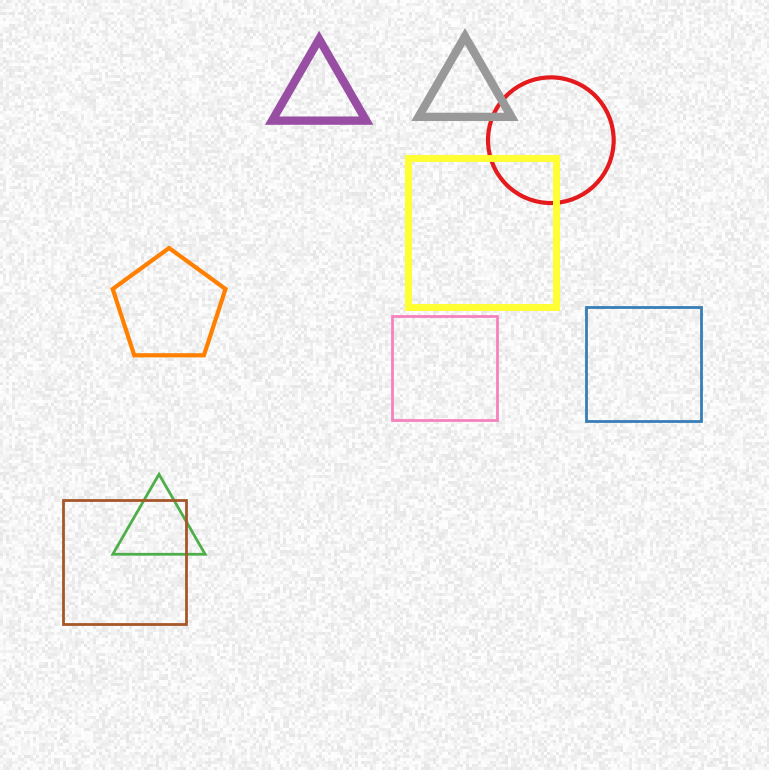[{"shape": "circle", "thickness": 1.5, "radius": 0.41, "center": [0.715, 0.818]}, {"shape": "square", "thickness": 1, "radius": 0.37, "center": [0.836, 0.527]}, {"shape": "triangle", "thickness": 1, "radius": 0.35, "center": [0.206, 0.315]}, {"shape": "triangle", "thickness": 3, "radius": 0.35, "center": [0.414, 0.879]}, {"shape": "pentagon", "thickness": 1.5, "radius": 0.39, "center": [0.22, 0.601]}, {"shape": "square", "thickness": 2.5, "radius": 0.48, "center": [0.626, 0.698]}, {"shape": "square", "thickness": 1, "radius": 0.4, "center": [0.162, 0.27]}, {"shape": "square", "thickness": 1, "radius": 0.34, "center": [0.577, 0.522]}, {"shape": "triangle", "thickness": 3, "radius": 0.35, "center": [0.604, 0.883]}]